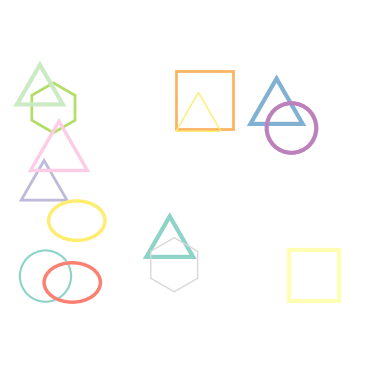[{"shape": "triangle", "thickness": 3, "radius": 0.35, "center": [0.441, 0.368]}, {"shape": "circle", "thickness": 1.5, "radius": 0.33, "center": [0.118, 0.283]}, {"shape": "square", "thickness": 3, "radius": 0.33, "center": [0.815, 0.285]}, {"shape": "triangle", "thickness": 2, "radius": 0.34, "center": [0.114, 0.514]}, {"shape": "oval", "thickness": 2.5, "radius": 0.37, "center": [0.188, 0.266]}, {"shape": "triangle", "thickness": 3, "radius": 0.39, "center": [0.718, 0.717]}, {"shape": "square", "thickness": 2, "radius": 0.37, "center": [0.531, 0.74]}, {"shape": "hexagon", "thickness": 2, "radius": 0.32, "center": [0.139, 0.72]}, {"shape": "triangle", "thickness": 2.5, "radius": 0.43, "center": [0.153, 0.6]}, {"shape": "hexagon", "thickness": 1, "radius": 0.35, "center": [0.452, 0.312]}, {"shape": "circle", "thickness": 3, "radius": 0.32, "center": [0.757, 0.668]}, {"shape": "triangle", "thickness": 3, "radius": 0.34, "center": [0.104, 0.763]}, {"shape": "triangle", "thickness": 1, "radius": 0.34, "center": [0.515, 0.693]}, {"shape": "oval", "thickness": 2.5, "radius": 0.37, "center": [0.199, 0.427]}]